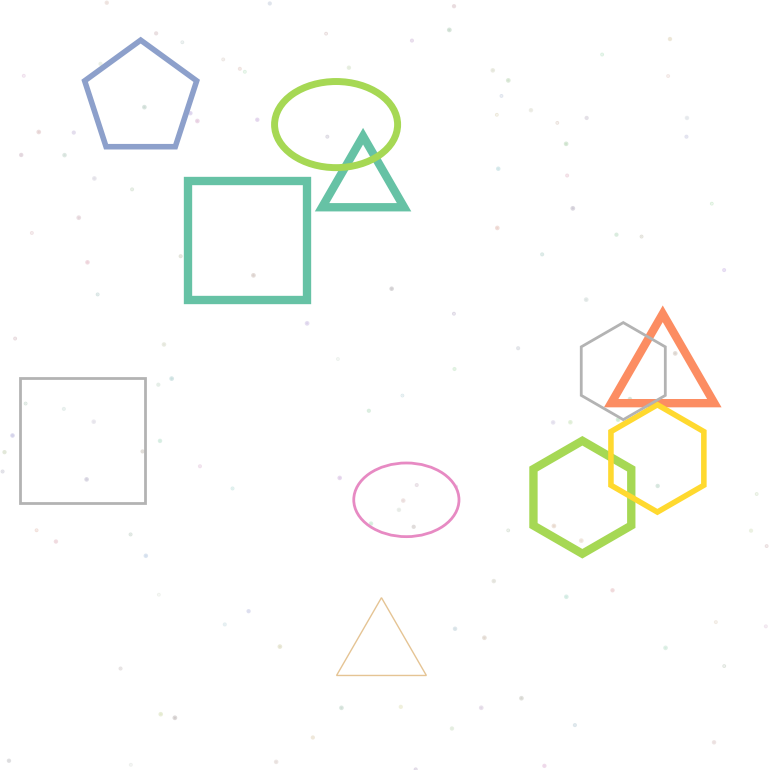[{"shape": "square", "thickness": 3, "radius": 0.39, "center": [0.321, 0.688]}, {"shape": "triangle", "thickness": 3, "radius": 0.31, "center": [0.472, 0.762]}, {"shape": "triangle", "thickness": 3, "radius": 0.39, "center": [0.861, 0.515]}, {"shape": "pentagon", "thickness": 2, "radius": 0.38, "center": [0.183, 0.871]}, {"shape": "oval", "thickness": 1, "radius": 0.34, "center": [0.528, 0.351]}, {"shape": "hexagon", "thickness": 3, "radius": 0.37, "center": [0.756, 0.354]}, {"shape": "oval", "thickness": 2.5, "radius": 0.4, "center": [0.436, 0.838]}, {"shape": "hexagon", "thickness": 2, "radius": 0.35, "center": [0.854, 0.405]}, {"shape": "triangle", "thickness": 0.5, "radius": 0.34, "center": [0.495, 0.156]}, {"shape": "square", "thickness": 1, "radius": 0.4, "center": [0.107, 0.428]}, {"shape": "hexagon", "thickness": 1, "radius": 0.32, "center": [0.809, 0.518]}]